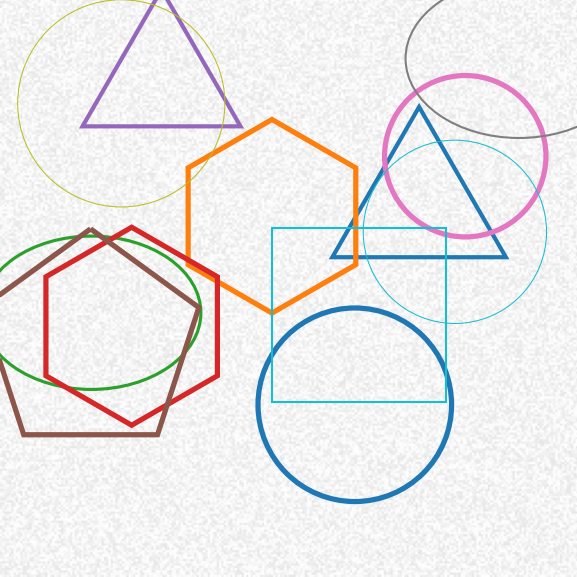[{"shape": "triangle", "thickness": 2, "radius": 0.87, "center": [0.726, 0.64]}, {"shape": "circle", "thickness": 2.5, "radius": 0.84, "center": [0.614, 0.298]}, {"shape": "hexagon", "thickness": 2.5, "radius": 0.84, "center": [0.471, 0.625]}, {"shape": "oval", "thickness": 1.5, "radius": 0.95, "center": [0.158, 0.458]}, {"shape": "hexagon", "thickness": 2.5, "radius": 0.86, "center": [0.228, 0.434]}, {"shape": "triangle", "thickness": 2, "radius": 0.79, "center": [0.28, 0.859]}, {"shape": "pentagon", "thickness": 2.5, "radius": 0.99, "center": [0.157, 0.406]}, {"shape": "circle", "thickness": 2.5, "radius": 0.7, "center": [0.806, 0.729]}, {"shape": "oval", "thickness": 1, "radius": 0.98, "center": [0.899, 0.898]}, {"shape": "circle", "thickness": 0.5, "radius": 0.9, "center": [0.21, 0.82]}, {"shape": "circle", "thickness": 0.5, "radius": 0.79, "center": [0.788, 0.598]}, {"shape": "square", "thickness": 1, "radius": 0.75, "center": [0.622, 0.454]}]